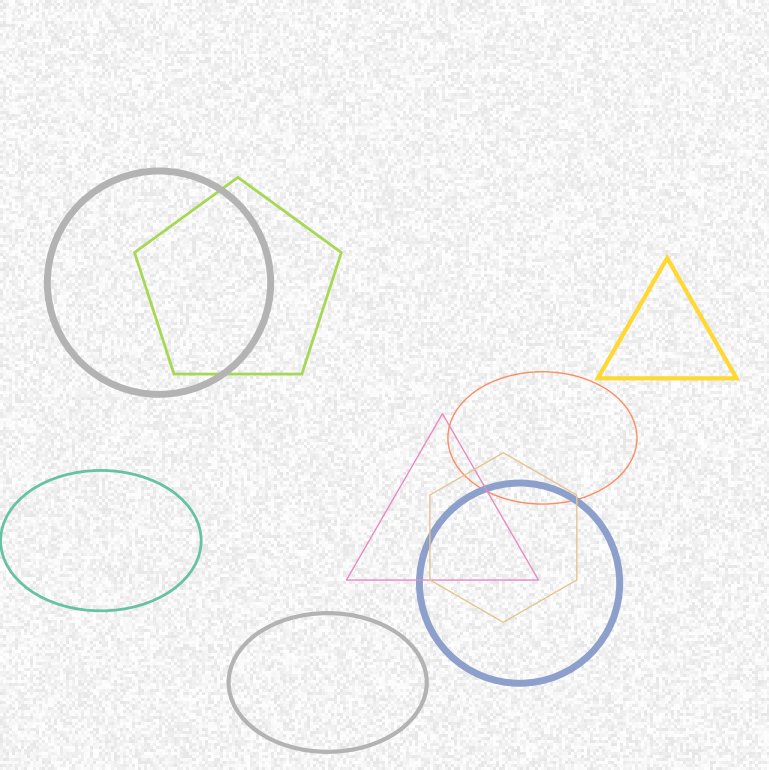[{"shape": "oval", "thickness": 1, "radius": 0.65, "center": [0.131, 0.298]}, {"shape": "oval", "thickness": 0.5, "radius": 0.61, "center": [0.704, 0.431]}, {"shape": "circle", "thickness": 2.5, "radius": 0.65, "center": [0.675, 0.243]}, {"shape": "triangle", "thickness": 0.5, "radius": 0.72, "center": [0.575, 0.319]}, {"shape": "pentagon", "thickness": 1, "radius": 0.71, "center": [0.309, 0.628]}, {"shape": "triangle", "thickness": 1.5, "radius": 0.52, "center": [0.866, 0.561]}, {"shape": "hexagon", "thickness": 0.5, "radius": 0.55, "center": [0.654, 0.302]}, {"shape": "circle", "thickness": 2.5, "radius": 0.73, "center": [0.206, 0.633]}, {"shape": "oval", "thickness": 1.5, "radius": 0.64, "center": [0.426, 0.114]}]